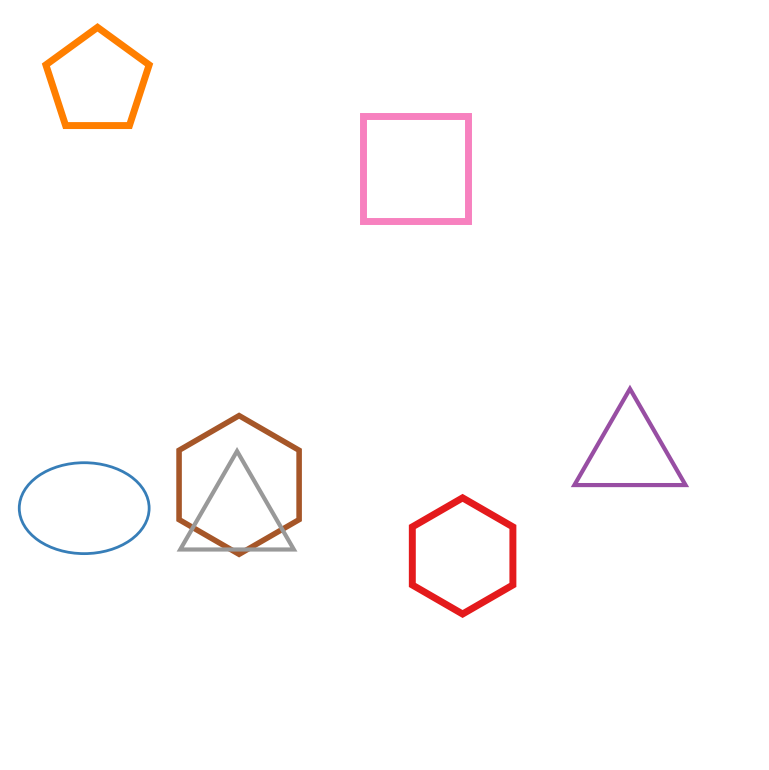[{"shape": "hexagon", "thickness": 2.5, "radius": 0.38, "center": [0.601, 0.278]}, {"shape": "oval", "thickness": 1, "radius": 0.42, "center": [0.109, 0.34]}, {"shape": "triangle", "thickness": 1.5, "radius": 0.42, "center": [0.818, 0.412]}, {"shape": "pentagon", "thickness": 2.5, "radius": 0.35, "center": [0.127, 0.894]}, {"shape": "hexagon", "thickness": 2, "radius": 0.45, "center": [0.311, 0.37]}, {"shape": "square", "thickness": 2.5, "radius": 0.34, "center": [0.54, 0.781]}, {"shape": "triangle", "thickness": 1.5, "radius": 0.43, "center": [0.308, 0.329]}]